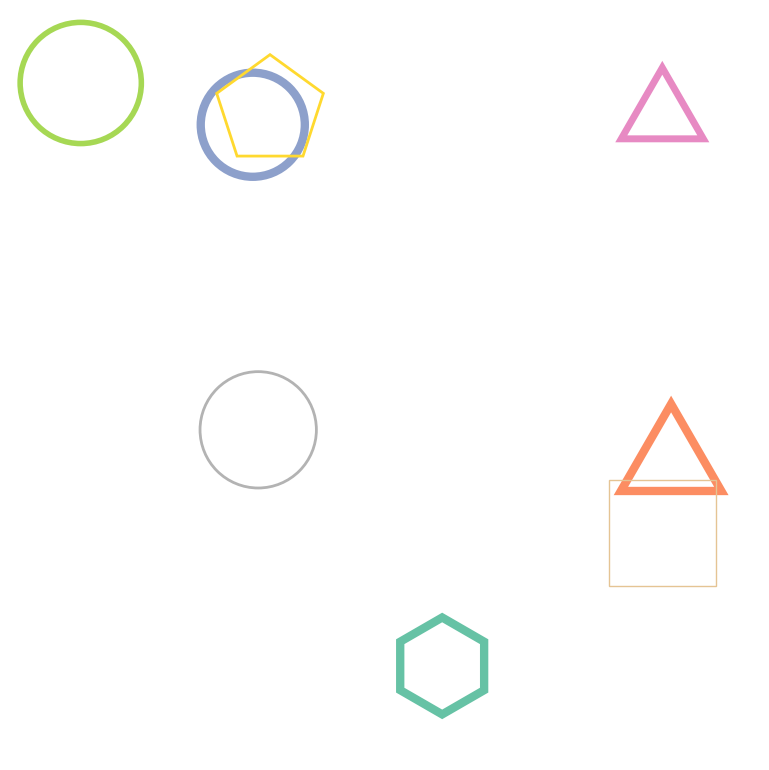[{"shape": "hexagon", "thickness": 3, "radius": 0.31, "center": [0.574, 0.135]}, {"shape": "triangle", "thickness": 3, "radius": 0.38, "center": [0.872, 0.4]}, {"shape": "circle", "thickness": 3, "radius": 0.34, "center": [0.328, 0.838]}, {"shape": "triangle", "thickness": 2.5, "radius": 0.31, "center": [0.86, 0.85]}, {"shape": "circle", "thickness": 2, "radius": 0.39, "center": [0.105, 0.892]}, {"shape": "pentagon", "thickness": 1, "radius": 0.36, "center": [0.351, 0.856]}, {"shape": "square", "thickness": 0.5, "radius": 0.35, "center": [0.86, 0.308]}, {"shape": "circle", "thickness": 1, "radius": 0.38, "center": [0.335, 0.442]}]